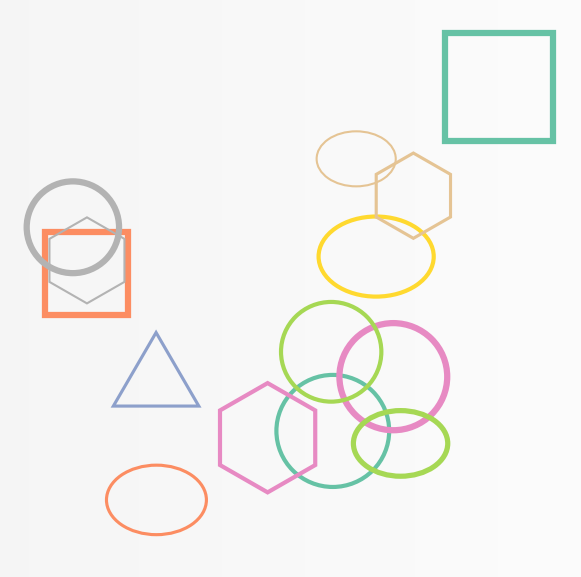[{"shape": "square", "thickness": 3, "radius": 0.47, "center": [0.859, 0.848]}, {"shape": "circle", "thickness": 2, "radius": 0.49, "center": [0.573, 0.253]}, {"shape": "oval", "thickness": 1.5, "radius": 0.43, "center": [0.269, 0.133]}, {"shape": "square", "thickness": 3, "radius": 0.36, "center": [0.149, 0.525]}, {"shape": "triangle", "thickness": 1.5, "radius": 0.42, "center": [0.269, 0.338]}, {"shape": "hexagon", "thickness": 2, "radius": 0.47, "center": [0.46, 0.241]}, {"shape": "circle", "thickness": 3, "radius": 0.46, "center": [0.677, 0.347]}, {"shape": "circle", "thickness": 2, "radius": 0.43, "center": [0.57, 0.39]}, {"shape": "oval", "thickness": 2.5, "radius": 0.41, "center": [0.689, 0.231]}, {"shape": "oval", "thickness": 2, "radius": 0.5, "center": [0.647, 0.555]}, {"shape": "hexagon", "thickness": 1.5, "radius": 0.37, "center": [0.711, 0.66]}, {"shape": "oval", "thickness": 1, "radius": 0.34, "center": [0.613, 0.724]}, {"shape": "hexagon", "thickness": 1, "radius": 0.37, "center": [0.15, 0.548]}, {"shape": "circle", "thickness": 3, "radius": 0.4, "center": [0.125, 0.606]}]